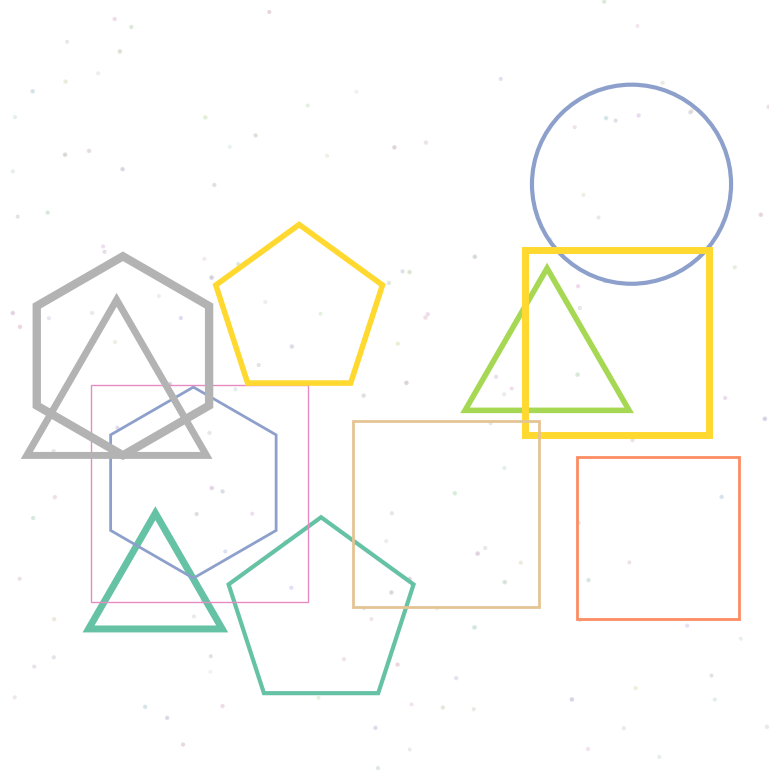[{"shape": "pentagon", "thickness": 1.5, "radius": 0.63, "center": [0.417, 0.202]}, {"shape": "triangle", "thickness": 2.5, "radius": 0.5, "center": [0.202, 0.233]}, {"shape": "square", "thickness": 1, "radius": 0.52, "center": [0.855, 0.301]}, {"shape": "circle", "thickness": 1.5, "radius": 0.65, "center": [0.82, 0.761]}, {"shape": "hexagon", "thickness": 1, "radius": 0.62, "center": [0.251, 0.373]}, {"shape": "square", "thickness": 0.5, "radius": 0.71, "center": [0.259, 0.359]}, {"shape": "triangle", "thickness": 2, "radius": 0.62, "center": [0.71, 0.529]}, {"shape": "pentagon", "thickness": 2, "radius": 0.57, "center": [0.389, 0.595]}, {"shape": "square", "thickness": 2.5, "radius": 0.6, "center": [0.801, 0.555]}, {"shape": "square", "thickness": 1, "radius": 0.6, "center": [0.579, 0.332]}, {"shape": "triangle", "thickness": 2.5, "radius": 0.67, "center": [0.151, 0.476]}, {"shape": "hexagon", "thickness": 3, "radius": 0.65, "center": [0.16, 0.538]}]